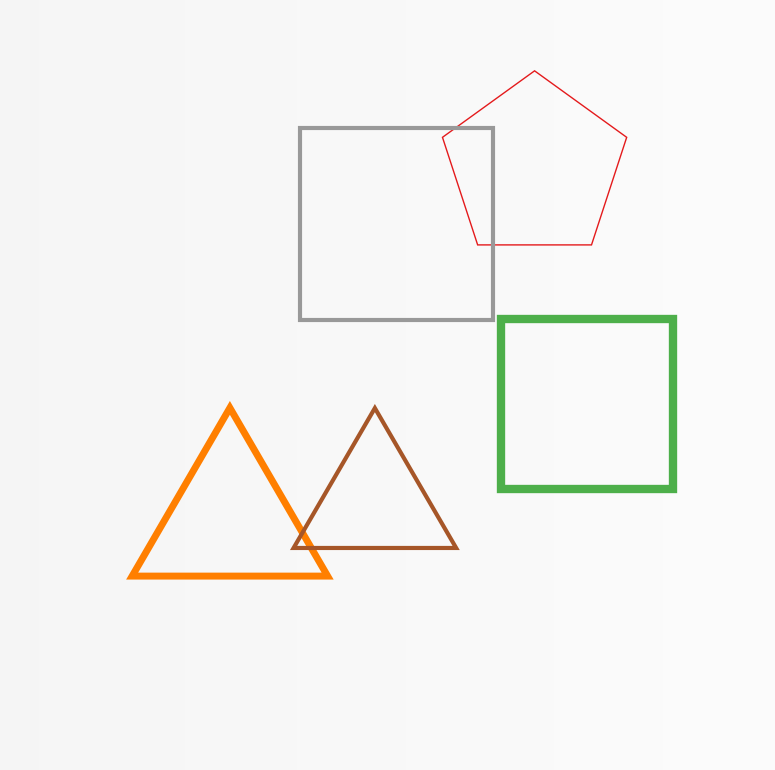[{"shape": "pentagon", "thickness": 0.5, "radius": 0.62, "center": [0.69, 0.783]}, {"shape": "square", "thickness": 3, "radius": 0.55, "center": [0.757, 0.475]}, {"shape": "triangle", "thickness": 2.5, "radius": 0.73, "center": [0.297, 0.325]}, {"shape": "triangle", "thickness": 1.5, "radius": 0.61, "center": [0.484, 0.349]}, {"shape": "square", "thickness": 1.5, "radius": 0.62, "center": [0.511, 0.709]}]